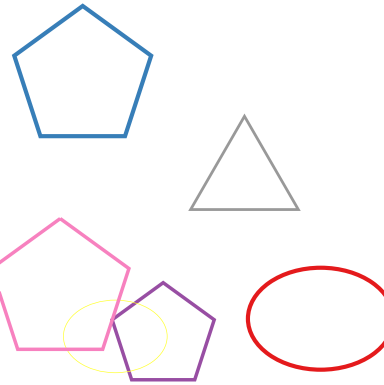[{"shape": "oval", "thickness": 3, "radius": 0.95, "center": [0.833, 0.172]}, {"shape": "pentagon", "thickness": 3, "radius": 0.93, "center": [0.215, 0.798]}, {"shape": "pentagon", "thickness": 2.5, "radius": 0.7, "center": [0.424, 0.126]}, {"shape": "oval", "thickness": 0.5, "radius": 0.67, "center": [0.299, 0.126]}, {"shape": "pentagon", "thickness": 2.5, "radius": 0.94, "center": [0.156, 0.245]}, {"shape": "triangle", "thickness": 2, "radius": 0.81, "center": [0.635, 0.536]}]